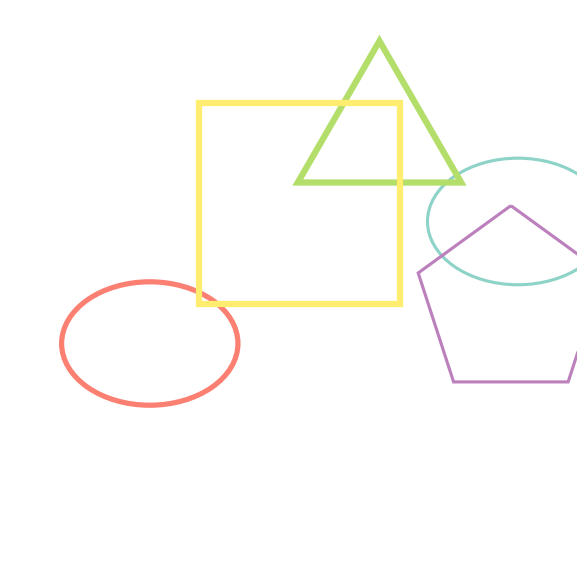[{"shape": "oval", "thickness": 1.5, "radius": 0.78, "center": [0.897, 0.616]}, {"shape": "oval", "thickness": 2.5, "radius": 0.76, "center": [0.259, 0.404]}, {"shape": "triangle", "thickness": 3, "radius": 0.82, "center": [0.657, 0.765]}, {"shape": "pentagon", "thickness": 1.5, "radius": 0.84, "center": [0.885, 0.474]}, {"shape": "square", "thickness": 3, "radius": 0.87, "center": [0.519, 0.647]}]